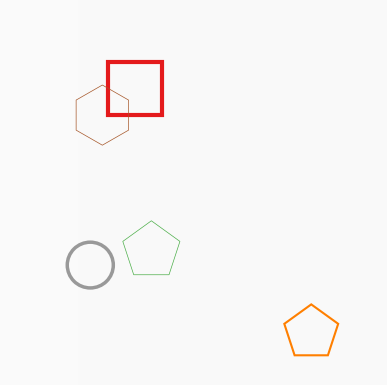[{"shape": "square", "thickness": 3, "radius": 0.35, "center": [0.348, 0.771]}, {"shape": "pentagon", "thickness": 0.5, "radius": 0.39, "center": [0.391, 0.349]}, {"shape": "pentagon", "thickness": 1.5, "radius": 0.37, "center": [0.803, 0.136]}, {"shape": "hexagon", "thickness": 0.5, "radius": 0.39, "center": [0.264, 0.701]}, {"shape": "circle", "thickness": 2.5, "radius": 0.3, "center": [0.233, 0.312]}]